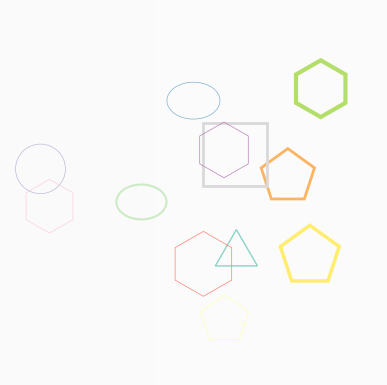[{"shape": "triangle", "thickness": 1, "radius": 0.31, "center": [0.61, 0.341]}, {"shape": "pentagon", "thickness": 0.5, "radius": 0.32, "center": [0.58, 0.17]}, {"shape": "circle", "thickness": 0.5, "radius": 0.32, "center": [0.105, 0.561]}, {"shape": "hexagon", "thickness": 0.5, "radius": 0.42, "center": [0.525, 0.315]}, {"shape": "oval", "thickness": 0.5, "radius": 0.34, "center": [0.499, 0.739]}, {"shape": "pentagon", "thickness": 2, "radius": 0.36, "center": [0.743, 0.542]}, {"shape": "hexagon", "thickness": 3, "radius": 0.37, "center": [0.828, 0.77]}, {"shape": "hexagon", "thickness": 0.5, "radius": 0.35, "center": [0.128, 0.464]}, {"shape": "square", "thickness": 2, "radius": 0.41, "center": [0.606, 0.598]}, {"shape": "hexagon", "thickness": 0.5, "radius": 0.36, "center": [0.578, 0.611]}, {"shape": "oval", "thickness": 1.5, "radius": 0.32, "center": [0.365, 0.475]}, {"shape": "pentagon", "thickness": 2.5, "radius": 0.4, "center": [0.8, 0.335]}]